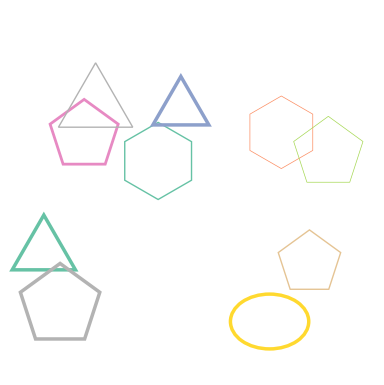[{"shape": "hexagon", "thickness": 1, "radius": 0.5, "center": [0.411, 0.582]}, {"shape": "triangle", "thickness": 2.5, "radius": 0.47, "center": [0.114, 0.347]}, {"shape": "hexagon", "thickness": 0.5, "radius": 0.47, "center": [0.731, 0.656]}, {"shape": "triangle", "thickness": 2.5, "radius": 0.42, "center": [0.47, 0.717]}, {"shape": "pentagon", "thickness": 2, "radius": 0.46, "center": [0.219, 0.649]}, {"shape": "pentagon", "thickness": 0.5, "radius": 0.47, "center": [0.853, 0.603]}, {"shape": "oval", "thickness": 2.5, "radius": 0.51, "center": [0.7, 0.165]}, {"shape": "pentagon", "thickness": 1, "radius": 0.43, "center": [0.804, 0.318]}, {"shape": "pentagon", "thickness": 2.5, "radius": 0.54, "center": [0.156, 0.207]}, {"shape": "triangle", "thickness": 1, "radius": 0.56, "center": [0.248, 0.725]}]